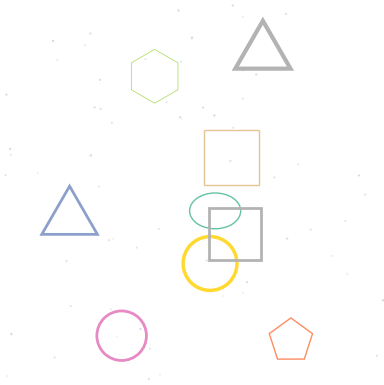[{"shape": "oval", "thickness": 1, "radius": 0.33, "center": [0.559, 0.452]}, {"shape": "pentagon", "thickness": 1, "radius": 0.3, "center": [0.756, 0.115]}, {"shape": "triangle", "thickness": 2, "radius": 0.42, "center": [0.181, 0.433]}, {"shape": "circle", "thickness": 2, "radius": 0.32, "center": [0.316, 0.128]}, {"shape": "hexagon", "thickness": 0.5, "radius": 0.35, "center": [0.402, 0.802]}, {"shape": "circle", "thickness": 2.5, "radius": 0.35, "center": [0.546, 0.316]}, {"shape": "square", "thickness": 1, "radius": 0.36, "center": [0.601, 0.592]}, {"shape": "triangle", "thickness": 3, "radius": 0.41, "center": [0.683, 0.863]}, {"shape": "square", "thickness": 2, "radius": 0.34, "center": [0.61, 0.392]}]